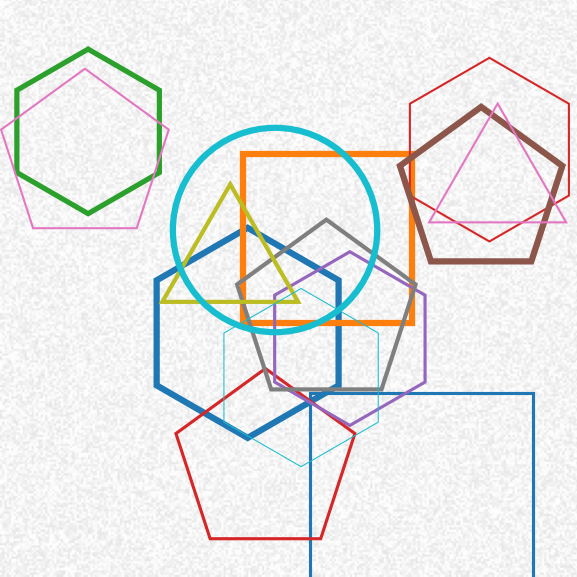[{"shape": "hexagon", "thickness": 3, "radius": 0.91, "center": [0.429, 0.423]}, {"shape": "square", "thickness": 1.5, "radius": 0.97, "center": [0.729, 0.125]}, {"shape": "square", "thickness": 3, "radius": 0.73, "center": [0.567, 0.586]}, {"shape": "hexagon", "thickness": 2.5, "radius": 0.71, "center": [0.153, 0.772]}, {"shape": "pentagon", "thickness": 1.5, "radius": 0.81, "center": [0.46, 0.198]}, {"shape": "hexagon", "thickness": 1, "radius": 0.79, "center": [0.847, 0.74]}, {"shape": "hexagon", "thickness": 1.5, "radius": 0.75, "center": [0.606, 0.413]}, {"shape": "pentagon", "thickness": 3, "radius": 0.74, "center": [0.833, 0.666]}, {"shape": "pentagon", "thickness": 1, "radius": 0.76, "center": [0.147, 0.727]}, {"shape": "triangle", "thickness": 1, "radius": 0.69, "center": [0.862, 0.683]}, {"shape": "pentagon", "thickness": 2, "radius": 0.81, "center": [0.565, 0.456]}, {"shape": "triangle", "thickness": 2, "radius": 0.68, "center": [0.399, 0.544]}, {"shape": "hexagon", "thickness": 0.5, "radius": 0.77, "center": [0.521, 0.345]}, {"shape": "circle", "thickness": 3, "radius": 0.88, "center": [0.476, 0.601]}]